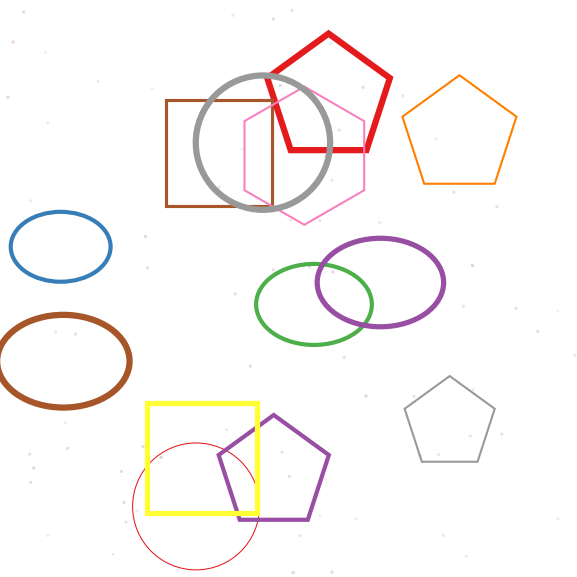[{"shape": "pentagon", "thickness": 3, "radius": 0.56, "center": [0.569, 0.829]}, {"shape": "circle", "thickness": 0.5, "radius": 0.55, "center": [0.339, 0.122]}, {"shape": "oval", "thickness": 2, "radius": 0.43, "center": [0.105, 0.572]}, {"shape": "oval", "thickness": 2, "radius": 0.5, "center": [0.544, 0.472]}, {"shape": "oval", "thickness": 2.5, "radius": 0.55, "center": [0.659, 0.51]}, {"shape": "pentagon", "thickness": 2, "radius": 0.5, "center": [0.474, 0.18]}, {"shape": "pentagon", "thickness": 1, "radius": 0.52, "center": [0.796, 0.765]}, {"shape": "square", "thickness": 2.5, "radius": 0.48, "center": [0.349, 0.206]}, {"shape": "square", "thickness": 1.5, "radius": 0.46, "center": [0.38, 0.735]}, {"shape": "oval", "thickness": 3, "radius": 0.57, "center": [0.11, 0.374]}, {"shape": "hexagon", "thickness": 1, "radius": 0.6, "center": [0.527, 0.73]}, {"shape": "circle", "thickness": 3, "radius": 0.58, "center": [0.455, 0.752]}, {"shape": "pentagon", "thickness": 1, "radius": 0.41, "center": [0.779, 0.266]}]